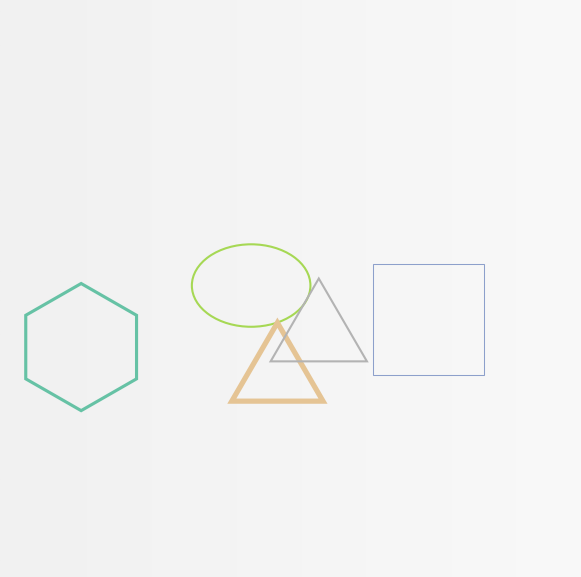[{"shape": "hexagon", "thickness": 1.5, "radius": 0.55, "center": [0.14, 0.398]}, {"shape": "square", "thickness": 0.5, "radius": 0.48, "center": [0.737, 0.446]}, {"shape": "oval", "thickness": 1, "radius": 0.51, "center": [0.432, 0.505]}, {"shape": "triangle", "thickness": 2.5, "radius": 0.45, "center": [0.477, 0.35]}, {"shape": "triangle", "thickness": 1, "radius": 0.48, "center": [0.548, 0.421]}]